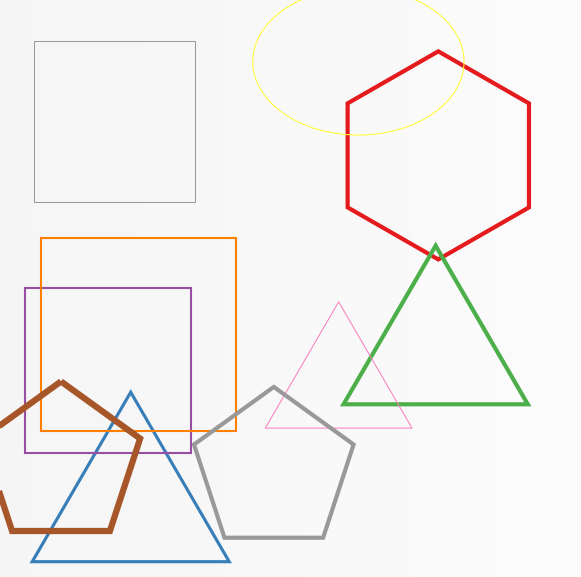[{"shape": "hexagon", "thickness": 2, "radius": 0.9, "center": [0.754, 0.73]}, {"shape": "triangle", "thickness": 1.5, "radius": 0.98, "center": [0.225, 0.124]}, {"shape": "triangle", "thickness": 2, "radius": 0.92, "center": [0.75, 0.391]}, {"shape": "square", "thickness": 1, "radius": 0.71, "center": [0.185, 0.357]}, {"shape": "square", "thickness": 1, "radius": 0.84, "center": [0.239, 0.42]}, {"shape": "oval", "thickness": 0.5, "radius": 0.91, "center": [0.617, 0.893]}, {"shape": "pentagon", "thickness": 3, "radius": 0.72, "center": [0.105, 0.195]}, {"shape": "triangle", "thickness": 0.5, "radius": 0.73, "center": [0.583, 0.331]}, {"shape": "square", "thickness": 0.5, "radius": 0.69, "center": [0.197, 0.789]}, {"shape": "pentagon", "thickness": 2, "radius": 0.72, "center": [0.471, 0.185]}]